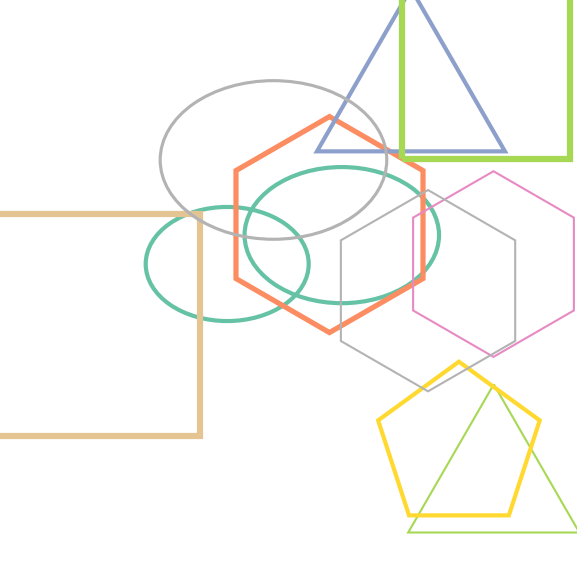[{"shape": "oval", "thickness": 2, "radius": 0.84, "center": [0.592, 0.592]}, {"shape": "oval", "thickness": 2, "radius": 0.71, "center": [0.393, 0.542]}, {"shape": "hexagon", "thickness": 2.5, "radius": 0.93, "center": [0.571, 0.61]}, {"shape": "triangle", "thickness": 2, "radius": 0.94, "center": [0.712, 0.831]}, {"shape": "hexagon", "thickness": 1, "radius": 0.8, "center": [0.855, 0.542]}, {"shape": "square", "thickness": 3, "radius": 0.72, "center": [0.842, 0.869]}, {"shape": "triangle", "thickness": 1, "radius": 0.86, "center": [0.855, 0.163]}, {"shape": "pentagon", "thickness": 2, "radius": 0.74, "center": [0.795, 0.226]}, {"shape": "square", "thickness": 3, "radius": 0.96, "center": [0.153, 0.436]}, {"shape": "hexagon", "thickness": 1, "radius": 0.87, "center": [0.741, 0.496]}, {"shape": "oval", "thickness": 1.5, "radius": 0.98, "center": [0.474, 0.722]}]